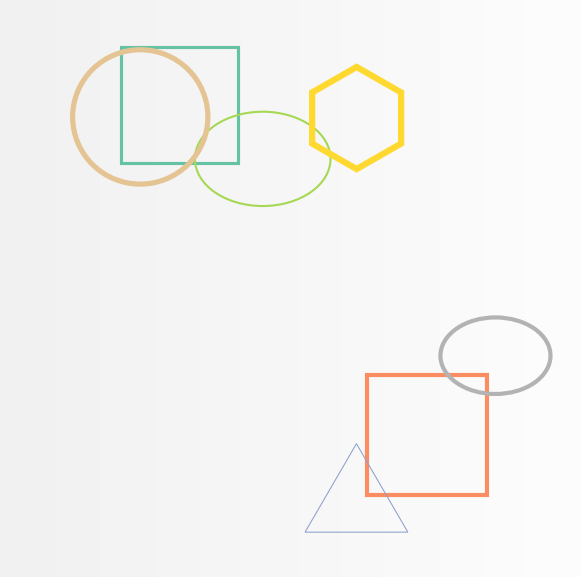[{"shape": "square", "thickness": 1.5, "radius": 0.5, "center": [0.309, 0.818]}, {"shape": "square", "thickness": 2, "radius": 0.52, "center": [0.735, 0.246]}, {"shape": "triangle", "thickness": 0.5, "radius": 0.51, "center": [0.613, 0.129]}, {"shape": "oval", "thickness": 1, "radius": 0.58, "center": [0.452, 0.724]}, {"shape": "hexagon", "thickness": 3, "radius": 0.44, "center": [0.614, 0.795]}, {"shape": "circle", "thickness": 2.5, "radius": 0.58, "center": [0.241, 0.797]}, {"shape": "oval", "thickness": 2, "radius": 0.47, "center": [0.852, 0.383]}]